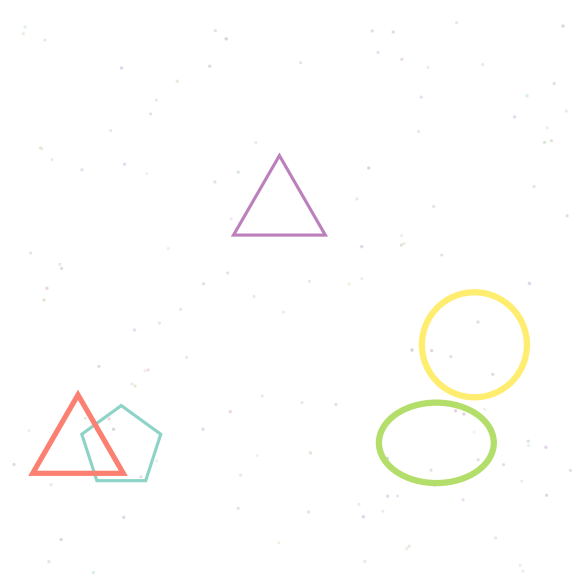[{"shape": "pentagon", "thickness": 1.5, "radius": 0.36, "center": [0.21, 0.225]}, {"shape": "triangle", "thickness": 2.5, "radius": 0.45, "center": [0.135, 0.225]}, {"shape": "oval", "thickness": 3, "radius": 0.5, "center": [0.756, 0.232]}, {"shape": "triangle", "thickness": 1.5, "radius": 0.46, "center": [0.484, 0.638]}, {"shape": "circle", "thickness": 3, "radius": 0.45, "center": [0.822, 0.402]}]